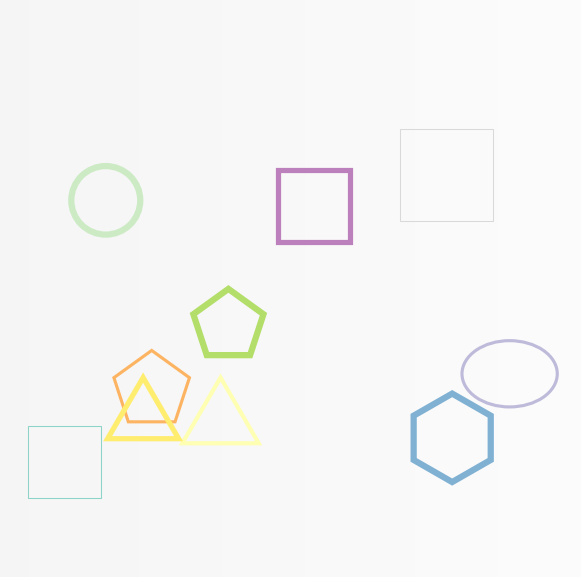[{"shape": "square", "thickness": 0.5, "radius": 0.31, "center": [0.111, 0.199]}, {"shape": "triangle", "thickness": 2, "radius": 0.38, "center": [0.379, 0.269]}, {"shape": "oval", "thickness": 1.5, "radius": 0.41, "center": [0.877, 0.352]}, {"shape": "hexagon", "thickness": 3, "radius": 0.38, "center": [0.778, 0.241]}, {"shape": "pentagon", "thickness": 1.5, "radius": 0.34, "center": [0.261, 0.324]}, {"shape": "pentagon", "thickness": 3, "radius": 0.32, "center": [0.393, 0.435]}, {"shape": "square", "thickness": 0.5, "radius": 0.4, "center": [0.769, 0.696]}, {"shape": "square", "thickness": 2.5, "radius": 0.31, "center": [0.54, 0.643]}, {"shape": "circle", "thickness": 3, "radius": 0.3, "center": [0.182, 0.652]}, {"shape": "triangle", "thickness": 2.5, "radius": 0.35, "center": [0.246, 0.275]}]